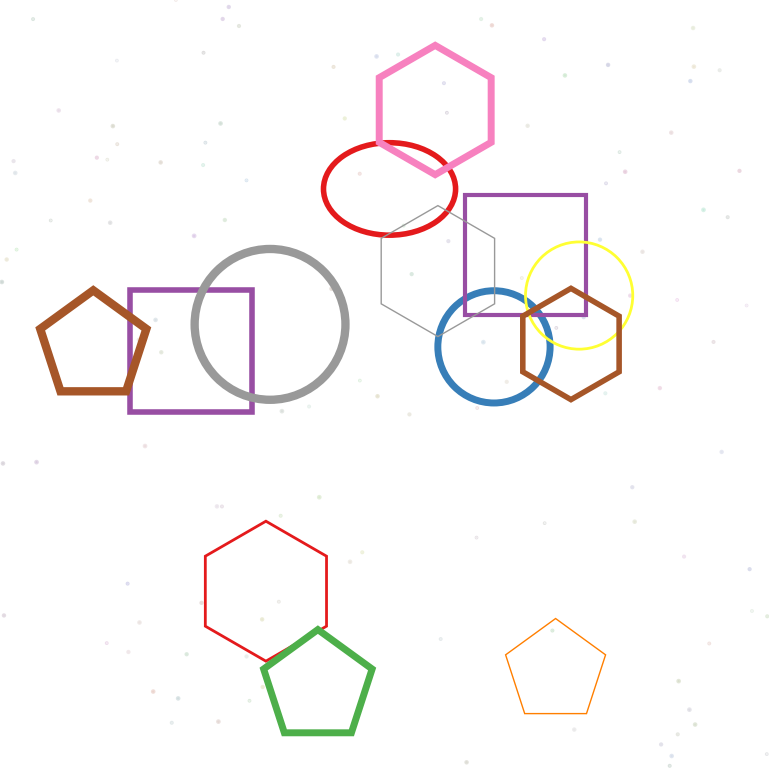[{"shape": "oval", "thickness": 2, "radius": 0.43, "center": [0.506, 0.755]}, {"shape": "hexagon", "thickness": 1, "radius": 0.45, "center": [0.345, 0.232]}, {"shape": "circle", "thickness": 2.5, "radius": 0.36, "center": [0.642, 0.55]}, {"shape": "pentagon", "thickness": 2.5, "radius": 0.37, "center": [0.413, 0.108]}, {"shape": "square", "thickness": 2, "radius": 0.4, "center": [0.248, 0.545]}, {"shape": "square", "thickness": 1.5, "radius": 0.39, "center": [0.682, 0.669]}, {"shape": "pentagon", "thickness": 0.5, "radius": 0.34, "center": [0.722, 0.128]}, {"shape": "circle", "thickness": 1, "radius": 0.35, "center": [0.752, 0.616]}, {"shape": "hexagon", "thickness": 2, "radius": 0.36, "center": [0.742, 0.553]}, {"shape": "pentagon", "thickness": 3, "radius": 0.36, "center": [0.121, 0.55]}, {"shape": "hexagon", "thickness": 2.5, "radius": 0.42, "center": [0.565, 0.857]}, {"shape": "hexagon", "thickness": 0.5, "radius": 0.43, "center": [0.569, 0.648]}, {"shape": "circle", "thickness": 3, "radius": 0.49, "center": [0.351, 0.579]}]